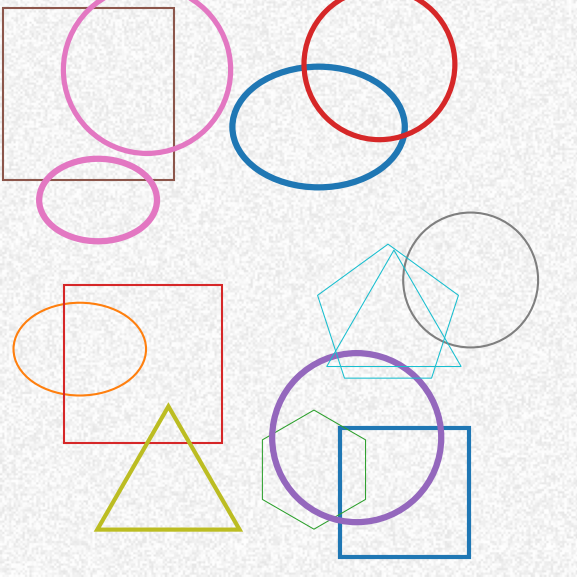[{"shape": "oval", "thickness": 3, "radius": 0.75, "center": [0.552, 0.779]}, {"shape": "square", "thickness": 2, "radius": 0.56, "center": [0.701, 0.146]}, {"shape": "oval", "thickness": 1, "radius": 0.57, "center": [0.138, 0.395]}, {"shape": "hexagon", "thickness": 0.5, "radius": 0.52, "center": [0.544, 0.186]}, {"shape": "circle", "thickness": 2.5, "radius": 0.65, "center": [0.657, 0.888]}, {"shape": "square", "thickness": 1, "radius": 0.68, "center": [0.248, 0.368]}, {"shape": "circle", "thickness": 3, "radius": 0.73, "center": [0.618, 0.241]}, {"shape": "square", "thickness": 1, "radius": 0.74, "center": [0.153, 0.836]}, {"shape": "oval", "thickness": 3, "radius": 0.51, "center": [0.17, 0.653]}, {"shape": "circle", "thickness": 2.5, "radius": 0.72, "center": [0.255, 0.878]}, {"shape": "circle", "thickness": 1, "radius": 0.58, "center": [0.815, 0.514]}, {"shape": "triangle", "thickness": 2, "radius": 0.71, "center": [0.292, 0.153]}, {"shape": "triangle", "thickness": 0.5, "radius": 0.67, "center": [0.682, 0.432]}, {"shape": "pentagon", "thickness": 0.5, "radius": 0.64, "center": [0.672, 0.448]}]